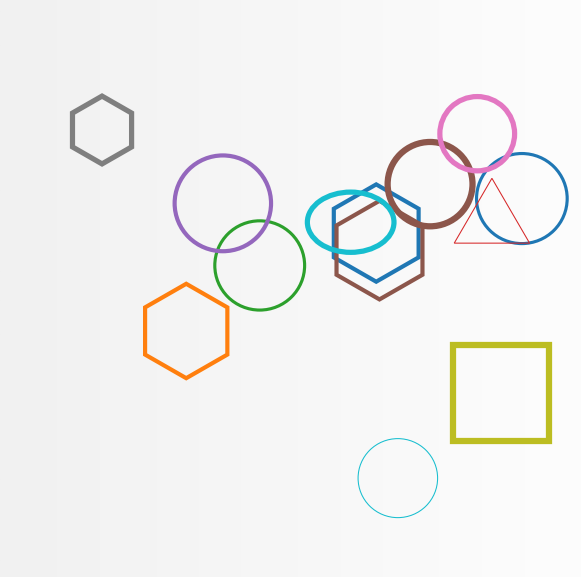[{"shape": "circle", "thickness": 1.5, "radius": 0.39, "center": [0.898, 0.655]}, {"shape": "hexagon", "thickness": 2, "radius": 0.42, "center": [0.647, 0.596]}, {"shape": "hexagon", "thickness": 2, "radius": 0.41, "center": [0.32, 0.426]}, {"shape": "circle", "thickness": 1.5, "radius": 0.39, "center": [0.447, 0.539]}, {"shape": "triangle", "thickness": 0.5, "radius": 0.37, "center": [0.846, 0.616]}, {"shape": "circle", "thickness": 2, "radius": 0.41, "center": [0.383, 0.647]}, {"shape": "hexagon", "thickness": 2, "radius": 0.43, "center": [0.653, 0.566]}, {"shape": "circle", "thickness": 3, "radius": 0.37, "center": [0.74, 0.68]}, {"shape": "circle", "thickness": 2.5, "radius": 0.32, "center": [0.821, 0.768]}, {"shape": "hexagon", "thickness": 2.5, "radius": 0.29, "center": [0.176, 0.774]}, {"shape": "square", "thickness": 3, "radius": 0.41, "center": [0.862, 0.319]}, {"shape": "oval", "thickness": 2.5, "radius": 0.37, "center": [0.603, 0.614]}, {"shape": "circle", "thickness": 0.5, "radius": 0.34, "center": [0.684, 0.171]}]